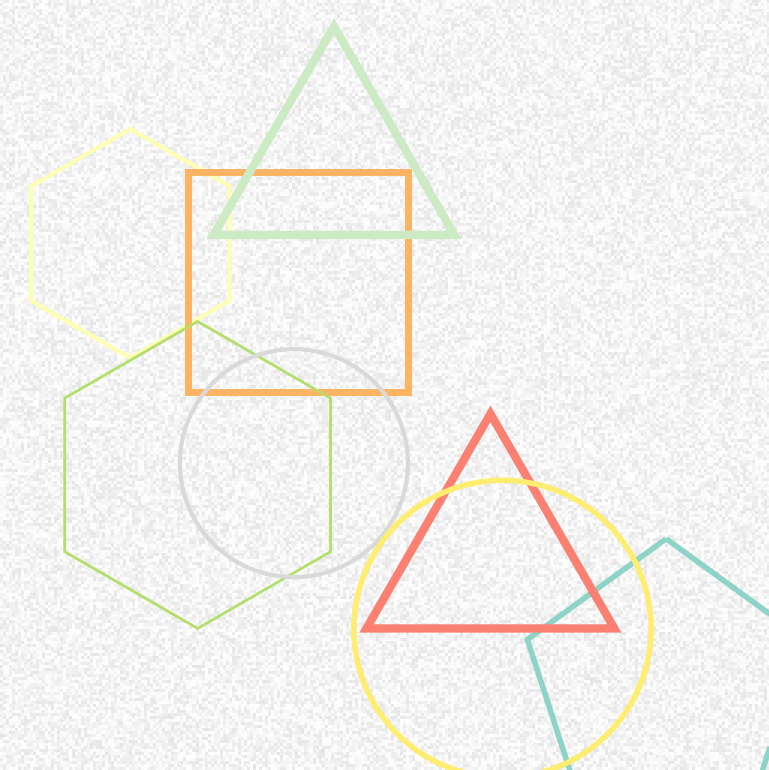[{"shape": "pentagon", "thickness": 2, "radius": 0.95, "center": [0.865, 0.111]}, {"shape": "hexagon", "thickness": 1.5, "radius": 0.74, "center": [0.169, 0.684]}, {"shape": "triangle", "thickness": 3, "radius": 0.93, "center": [0.637, 0.277]}, {"shape": "square", "thickness": 2.5, "radius": 0.71, "center": [0.387, 0.633]}, {"shape": "hexagon", "thickness": 1, "radius": 1.0, "center": [0.257, 0.383]}, {"shape": "circle", "thickness": 1.5, "radius": 0.74, "center": [0.382, 0.399]}, {"shape": "triangle", "thickness": 3, "radius": 0.9, "center": [0.434, 0.785]}, {"shape": "circle", "thickness": 2, "radius": 0.97, "center": [0.653, 0.183]}]